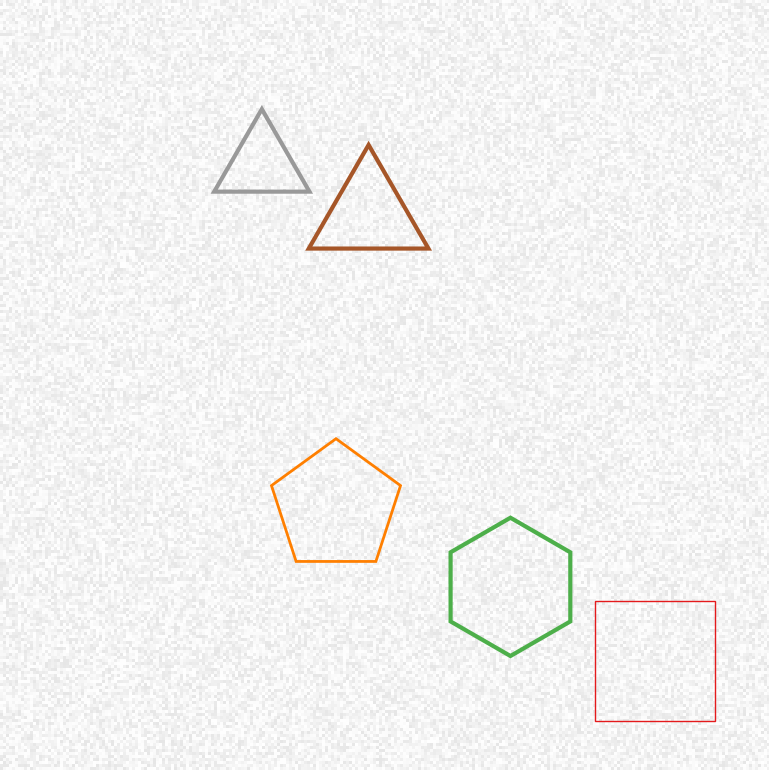[{"shape": "square", "thickness": 0.5, "radius": 0.39, "center": [0.851, 0.142]}, {"shape": "hexagon", "thickness": 1.5, "radius": 0.45, "center": [0.663, 0.238]}, {"shape": "pentagon", "thickness": 1, "radius": 0.44, "center": [0.436, 0.342]}, {"shape": "triangle", "thickness": 1.5, "radius": 0.45, "center": [0.479, 0.722]}, {"shape": "triangle", "thickness": 1.5, "radius": 0.36, "center": [0.34, 0.787]}]